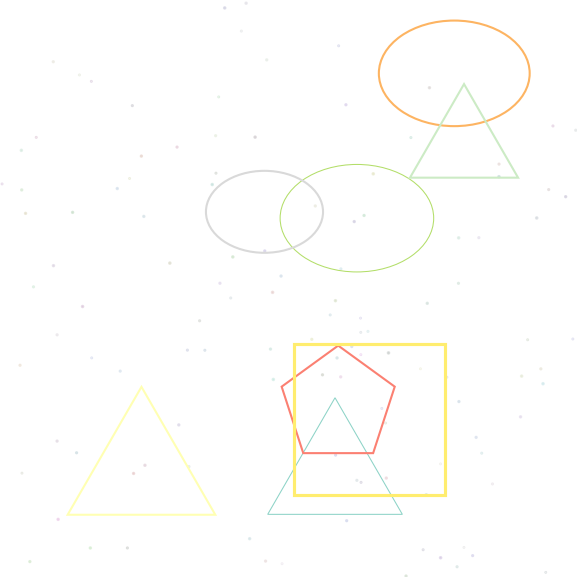[{"shape": "triangle", "thickness": 0.5, "radius": 0.67, "center": [0.58, 0.176]}, {"shape": "triangle", "thickness": 1, "radius": 0.74, "center": [0.245, 0.182]}, {"shape": "pentagon", "thickness": 1, "radius": 0.51, "center": [0.586, 0.298]}, {"shape": "oval", "thickness": 1, "radius": 0.65, "center": [0.787, 0.872]}, {"shape": "oval", "thickness": 0.5, "radius": 0.66, "center": [0.618, 0.621]}, {"shape": "oval", "thickness": 1, "radius": 0.51, "center": [0.458, 0.632]}, {"shape": "triangle", "thickness": 1, "radius": 0.54, "center": [0.804, 0.745]}, {"shape": "square", "thickness": 1.5, "radius": 0.65, "center": [0.639, 0.273]}]